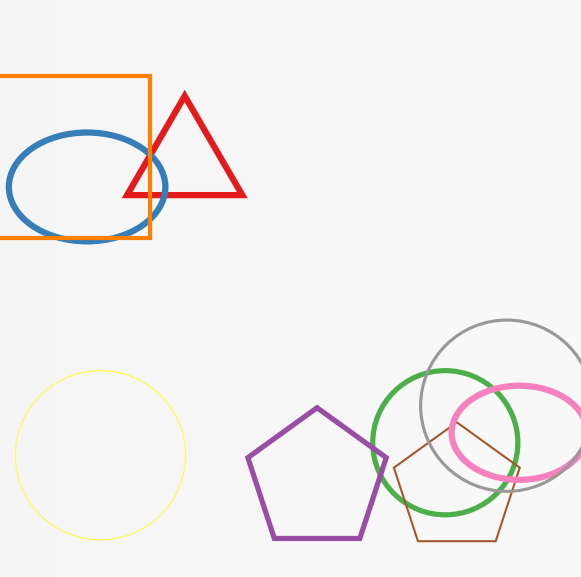[{"shape": "triangle", "thickness": 3, "radius": 0.57, "center": [0.318, 0.719]}, {"shape": "oval", "thickness": 3, "radius": 0.67, "center": [0.15, 0.675]}, {"shape": "circle", "thickness": 2.5, "radius": 0.62, "center": [0.766, 0.232]}, {"shape": "pentagon", "thickness": 2.5, "radius": 0.63, "center": [0.545, 0.168]}, {"shape": "square", "thickness": 2, "radius": 0.7, "center": [0.118, 0.727]}, {"shape": "circle", "thickness": 0.5, "radius": 0.73, "center": [0.173, 0.211]}, {"shape": "pentagon", "thickness": 1, "radius": 0.57, "center": [0.786, 0.154]}, {"shape": "oval", "thickness": 3, "radius": 0.58, "center": [0.893, 0.25]}, {"shape": "circle", "thickness": 1.5, "radius": 0.74, "center": [0.872, 0.297]}]